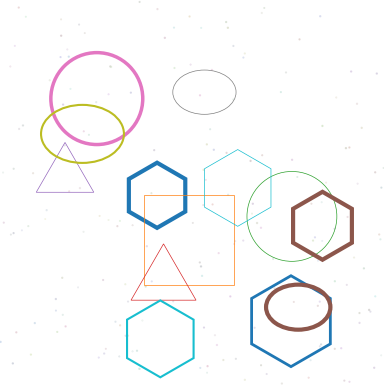[{"shape": "hexagon", "thickness": 3, "radius": 0.42, "center": [0.408, 0.493]}, {"shape": "hexagon", "thickness": 2, "radius": 0.59, "center": [0.756, 0.166]}, {"shape": "square", "thickness": 0.5, "radius": 0.59, "center": [0.49, 0.377]}, {"shape": "circle", "thickness": 0.5, "radius": 0.58, "center": [0.758, 0.438]}, {"shape": "triangle", "thickness": 0.5, "radius": 0.49, "center": [0.425, 0.269]}, {"shape": "triangle", "thickness": 0.5, "radius": 0.43, "center": [0.169, 0.544]}, {"shape": "hexagon", "thickness": 3, "radius": 0.44, "center": [0.838, 0.414]}, {"shape": "oval", "thickness": 3, "radius": 0.42, "center": [0.775, 0.202]}, {"shape": "circle", "thickness": 2.5, "radius": 0.6, "center": [0.251, 0.744]}, {"shape": "oval", "thickness": 0.5, "radius": 0.41, "center": [0.531, 0.761]}, {"shape": "oval", "thickness": 1.5, "radius": 0.54, "center": [0.214, 0.652]}, {"shape": "hexagon", "thickness": 0.5, "radius": 0.5, "center": [0.617, 0.512]}, {"shape": "hexagon", "thickness": 1.5, "radius": 0.5, "center": [0.416, 0.12]}]